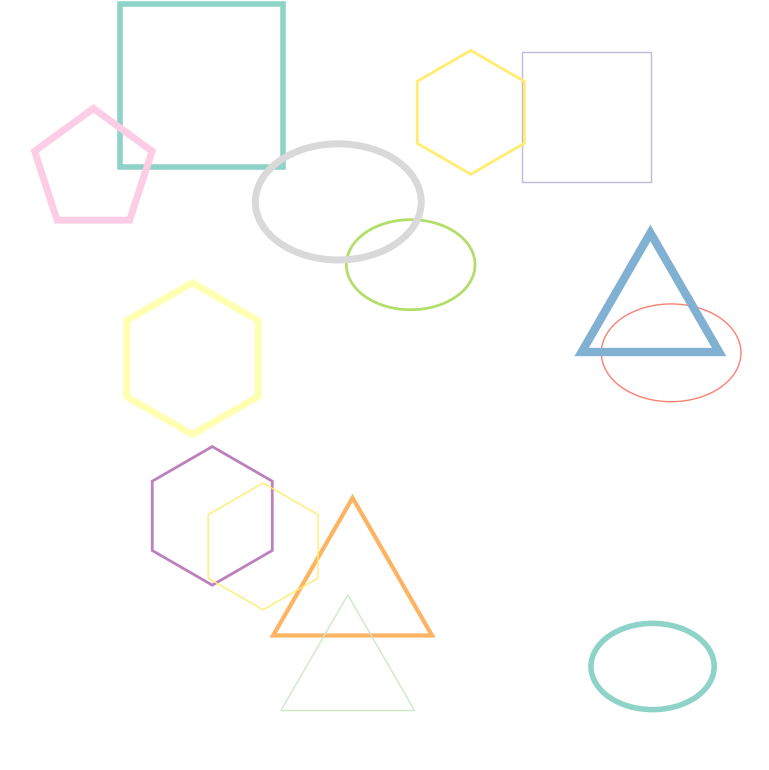[{"shape": "square", "thickness": 2, "radius": 0.53, "center": [0.262, 0.889]}, {"shape": "oval", "thickness": 2, "radius": 0.4, "center": [0.848, 0.134]}, {"shape": "hexagon", "thickness": 2.5, "radius": 0.49, "center": [0.25, 0.534]}, {"shape": "square", "thickness": 0.5, "radius": 0.42, "center": [0.762, 0.848]}, {"shape": "oval", "thickness": 0.5, "radius": 0.45, "center": [0.872, 0.542]}, {"shape": "triangle", "thickness": 3, "radius": 0.52, "center": [0.845, 0.594]}, {"shape": "triangle", "thickness": 1.5, "radius": 0.6, "center": [0.458, 0.234]}, {"shape": "oval", "thickness": 1, "radius": 0.42, "center": [0.533, 0.656]}, {"shape": "pentagon", "thickness": 2.5, "radius": 0.4, "center": [0.121, 0.779]}, {"shape": "oval", "thickness": 2.5, "radius": 0.54, "center": [0.439, 0.738]}, {"shape": "hexagon", "thickness": 1, "radius": 0.45, "center": [0.276, 0.33]}, {"shape": "triangle", "thickness": 0.5, "radius": 0.5, "center": [0.452, 0.127]}, {"shape": "hexagon", "thickness": 0.5, "radius": 0.41, "center": [0.342, 0.29]}, {"shape": "hexagon", "thickness": 1, "radius": 0.4, "center": [0.611, 0.854]}]